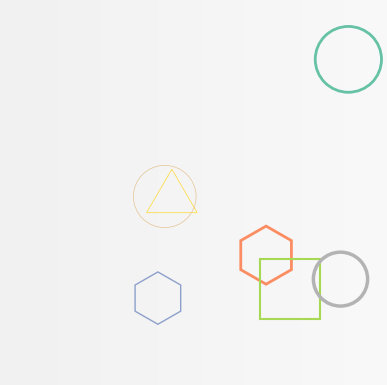[{"shape": "circle", "thickness": 2, "radius": 0.43, "center": [0.899, 0.846]}, {"shape": "hexagon", "thickness": 2, "radius": 0.38, "center": [0.687, 0.337]}, {"shape": "hexagon", "thickness": 1, "radius": 0.34, "center": [0.407, 0.226]}, {"shape": "square", "thickness": 1.5, "radius": 0.39, "center": [0.748, 0.25]}, {"shape": "triangle", "thickness": 0.5, "radius": 0.38, "center": [0.444, 0.485]}, {"shape": "circle", "thickness": 0.5, "radius": 0.4, "center": [0.425, 0.49]}, {"shape": "circle", "thickness": 2.5, "radius": 0.35, "center": [0.879, 0.275]}]